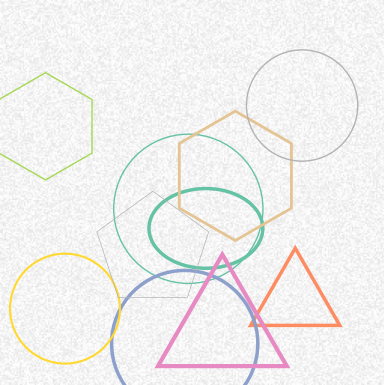[{"shape": "circle", "thickness": 1, "radius": 0.97, "center": [0.489, 0.458]}, {"shape": "oval", "thickness": 2.5, "radius": 0.74, "center": [0.535, 0.407]}, {"shape": "triangle", "thickness": 2.5, "radius": 0.67, "center": [0.767, 0.222]}, {"shape": "circle", "thickness": 2.5, "radius": 0.95, "center": [0.48, 0.108]}, {"shape": "triangle", "thickness": 3, "radius": 0.97, "center": [0.578, 0.146]}, {"shape": "hexagon", "thickness": 1, "radius": 0.7, "center": [0.118, 0.672]}, {"shape": "circle", "thickness": 1.5, "radius": 0.71, "center": [0.169, 0.198]}, {"shape": "hexagon", "thickness": 2, "radius": 0.84, "center": [0.611, 0.543]}, {"shape": "circle", "thickness": 1, "radius": 0.72, "center": [0.785, 0.726]}, {"shape": "pentagon", "thickness": 0.5, "radius": 0.76, "center": [0.397, 0.351]}]